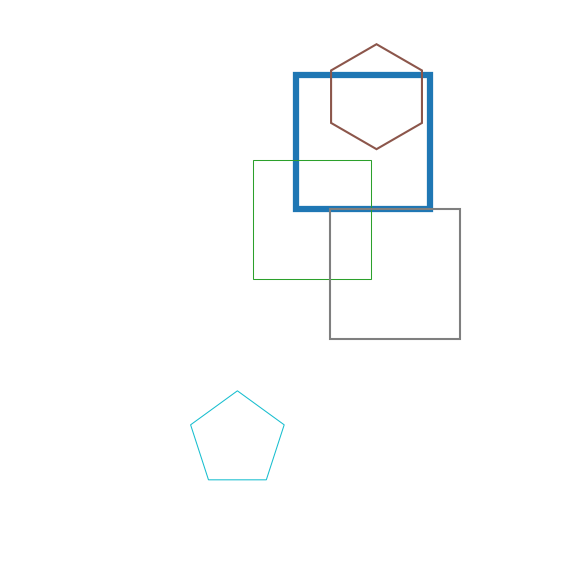[{"shape": "square", "thickness": 3, "radius": 0.58, "center": [0.628, 0.754]}, {"shape": "square", "thickness": 0.5, "radius": 0.51, "center": [0.54, 0.619]}, {"shape": "hexagon", "thickness": 1, "radius": 0.45, "center": [0.652, 0.832]}, {"shape": "square", "thickness": 1, "radius": 0.56, "center": [0.684, 0.525]}, {"shape": "pentagon", "thickness": 0.5, "radius": 0.43, "center": [0.411, 0.237]}]